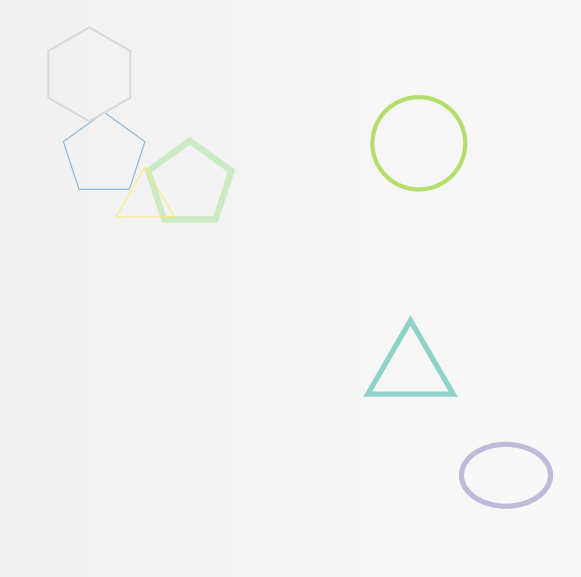[{"shape": "triangle", "thickness": 2.5, "radius": 0.42, "center": [0.706, 0.359]}, {"shape": "oval", "thickness": 2.5, "radius": 0.38, "center": [0.87, 0.176]}, {"shape": "pentagon", "thickness": 0.5, "radius": 0.37, "center": [0.179, 0.731]}, {"shape": "circle", "thickness": 2, "radius": 0.4, "center": [0.721, 0.751]}, {"shape": "hexagon", "thickness": 1, "radius": 0.41, "center": [0.154, 0.87]}, {"shape": "pentagon", "thickness": 3, "radius": 0.38, "center": [0.327, 0.68]}, {"shape": "triangle", "thickness": 0.5, "radius": 0.29, "center": [0.25, 0.653]}]